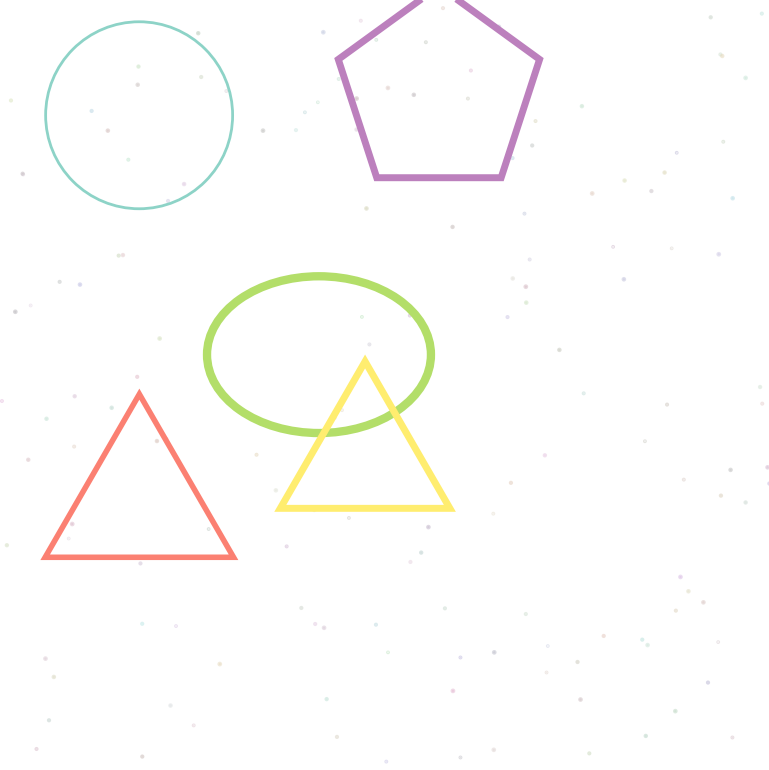[{"shape": "circle", "thickness": 1, "radius": 0.61, "center": [0.181, 0.85]}, {"shape": "triangle", "thickness": 2, "radius": 0.71, "center": [0.181, 0.347]}, {"shape": "oval", "thickness": 3, "radius": 0.73, "center": [0.414, 0.539]}, {"shape": "pentagon", "thickness": 2.5, "radius": 0.69, "center": [0.57, 0.88]}, {"shape": "triangle", "thickness": 2.5, "radius": 0.64, "center": [0.474, 0.403]}]